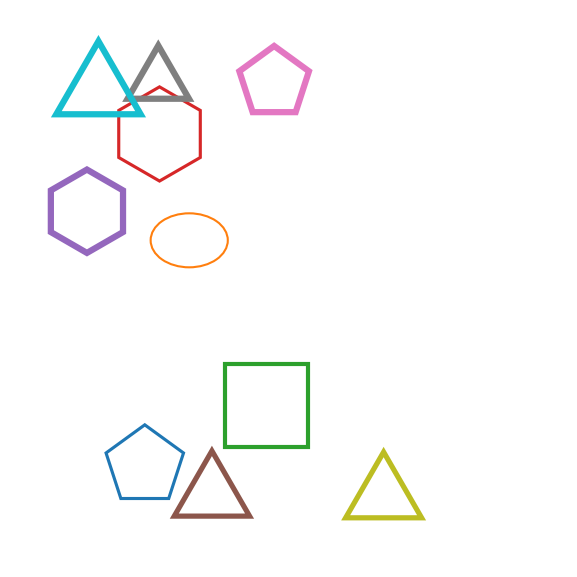[{"shape": "pentagon", "thickness": 1.5, "radius": 0.35, "center": [0.251, 0.193]}, {"shape": "oval", "thickness": 1, "radius": 0.33, "center": [0.328, 0.583]}, {"shape": "square", "thickness": 2, "radius": 0.36, "center": [0.461, 0.298]}, {"shape": "hexagon", "thickness": 1.5, "radius": 0.41, "center": [0.276, 0.767]}, {"shape": "hexagon", "thickness": 3, "radius": 0.36, "center": [0.151, 0.633]}, {"shape": "triangle", "thickness": 2.5, "radius": 0.38, "center": [0.367, 0.143]}, {"shape": "pentagon", "thickness": 3, "radius": 0.32, "center": [0.475, 0.856]}, {"shape": "triangle", "thickness": 3, "radius": 0.31, "center": [0.274, 0.859]}, {"shape": "triangle", "thickness": 2.5, "radius": 0.38, "center": [0.664, 0.14]}, {"shape": "triangle", "thickness": 3, "radius": 0.42, "center": [0.17, 0.843]}]